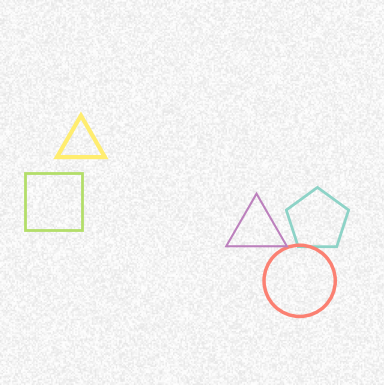[{"shape": "pentagon", "thickness": 2, "radius": 0.43, "center": [0.825, 0.428]}, {"shape": "circle", "thickness": 2.5, "radius": 0.46, "center": [0.778, 0.271]}, {"shape": "square", "thickness": 2, "radius": 0.38, "center": [0.139, 0.476]}, {"shape": "triangle", "thickness": 1.5, "radius": 0.45, "center": [0.666, 0.406]}, {"shape": "triangle", "thickness": 3, "radius": 0.36, "center": [0.21, 0.628]}]